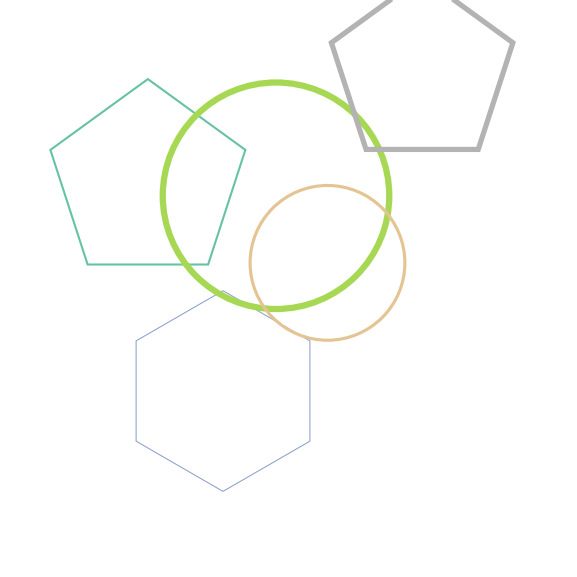[{"shape": "pentagon", "thickness": 1, "radius": 0.89, "center": [0.256, 0.685]}, {"shape": "hexagon", "thickness": 0.5, "radius": 0.87, "center": [0.386, 0.322]}, {"shape": "circle", "thickness": 3, "radius": 0.98, "center": [0.478, 0.66]}, {"shape": "circle", "thickness": 1.5, "radius": 0.67, "center": [0.567, 0.544]}, {"shape": "pentagon", "thickness": 2.5, "radius": 0.83, "center": [0.731, 0.874]}]